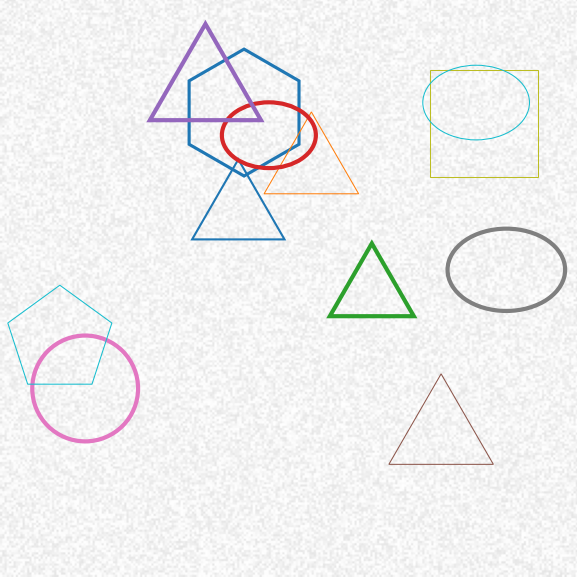[{"shape": "hexagon", "thickness": 1.5, "radius": 0.55, "center": [0.423, 0.804]}, {"shape": "triangle", "thickness": 1, "radius": 0.46, "center": [0.413, 0.631]}, {"shape": "triangle", "thickness": 0.5, "radius": 0.47, "center": [0.539, 0.711]}, {"shape": "triangle", "thickness": 2, "radius": 0.42, "center": [0.644, 0.494]}, {"shape": "oval", "thickness": 2, "radius": 0.41, "center": [0.466, 0.765]}, {"shape": "triangle", "thickness": 2, "radius": 0.56, "center": [0.356, 0.847]}, {"shape": "triangle", "thickness": 0.5, "radius": 0.52, "center": [0.764, 0.247]}, {"shape": "circle", "thickness": 2, "radius": 0.46, "center": [0.147, 0.326]}, {"shape": "oval", "thickness": 2, "radius": 0.51, "center": [0.877, 0.532]}, {"shape": "square", "thickness": 0.5, "radius": 0.47, "center": [0.838, 0.785]}, {"shape": "oval", "thickness": 0.5, "radius": 0.46, "center": [0.824, 0.822]}, {"shape": "pentagon", "thickness": 0.5, "radius": 0.47, "center": [0.104, 0.411]}]